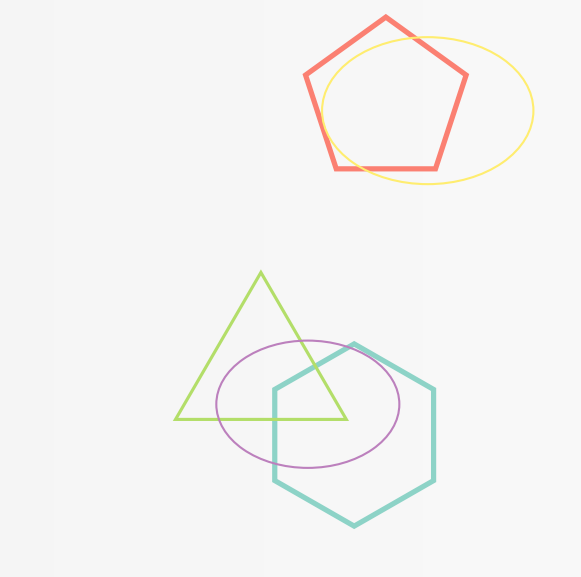[{"shape": "hexagon", "thickness": 2.5, "radius": 0.79, "center": [0.609, 0.246]}, {"shape": "pentagon", "thickness": 2.5, "radius": 0.73, "center": [0.664, 0.824]}, {"shape": "triangle", "thickness": 1.5, "radius": 0.85, "center": [0.449, 0.358]}, {"shape": "oval", "thickness": 1, "radius": 0.79, "center": [0.53, 0.299]}, {"shape": "oval", "thickness": 1, "radius": 0.91, "center": [0.736, 0.808]}]